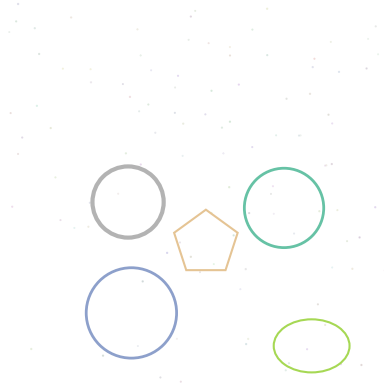[{"shape": "circle", "thickness": 2, "radius": 0.52, "center": [0.738, 0.46]}, {"shape": "circle", "thickness": 2, "radius": 0.59, "center": [0.341, 0.187]}, {"shape": "oval", "thickness": 1.5, "radius": 0.49, "center": [0.809, 0.102]}, {"shape": "pentagon", "thickness": 1.5, "radius": 0.43, "center": [0.535, 0.369]}, {"shape": "circle", "thickness": 3, "radius": 0.46, "center": [0.333, 0.475]}]